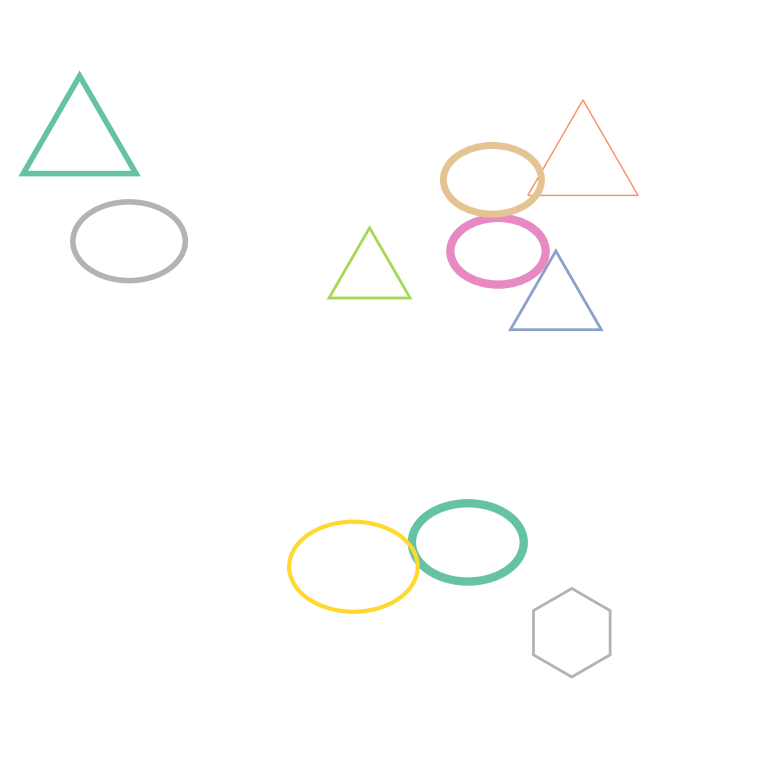[{"shape": "oval", "thickness": 3, "radius": 0.36, "center": [0.608, 0.296]}, {"shape": "triangle", "thickness": 2, "radius": 0.42, "center": [0.103, 0.817]}, {"shape": "triangle", "thickness": 0.5, "radius": 0.41, "center": [0.757, 0.788]}, {"shape": "triangle", "thickness": 1, "radius": 0.34, "center": [0.722, 0.606]}, {"shape": "oval", "thickness": 3, "radius": 0.31, "center": [0.647, 0.674]}, {"shape": "triangle", "thickness": 1, "radius": 0.3, "center": [0.48, 0.643]}, {"shape": "oval", "thickness": 1.5, "radius": 0.42, "center": [0.459, 0.264]}, {"shape": "oval", "thickness": 2.5, "radius": 0.32, "center": [0.64, 0.766]}, {"shape": "oval", "thickness": 2, "radius": 0.37, "center": [0.168, 0.687]}, {"shape": "hexagon", "thickness": 1, "radius": 0.29, "center": [0.743, 0.178]}]